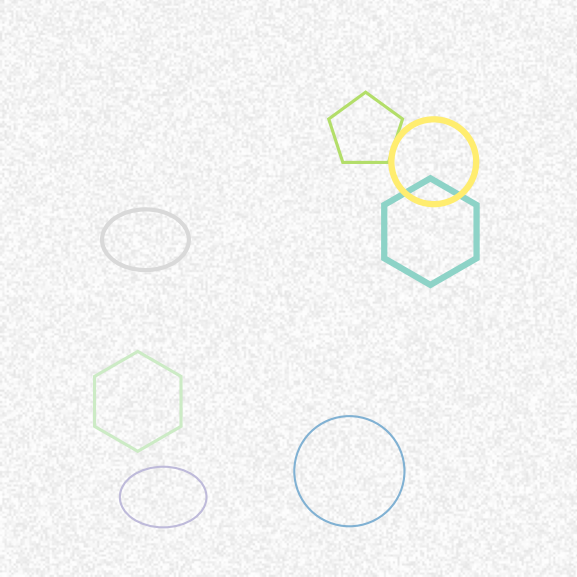[{"shape": "hexagon", "thickness": 3, "radius": 0.46, "center": [0.745, 0.598]}, {"shape": "oval", "thickness": 1, "radius": 0.37, "center": [0.283, 0.138]}, {"shape": "circle", "thickness": 1, "radius": 0.48, "center": [0.605, 0.183]}, {"shape": "pentagon", "thickness": 1.5, "radius": 0.34, "center": [0.633, 0.772]}, {"shape": "oval", "thickness": 2, "radius": 0.38, "center": [0.252, 0.584]}, {"shape": "hexagon", "thickness": 1.5, "radius": 0.43, "center": [0.239, 0.304]}, {"shape": "circle", "thickness": 3, "radius": 0.37, "center": [0.751, 0.719]}]